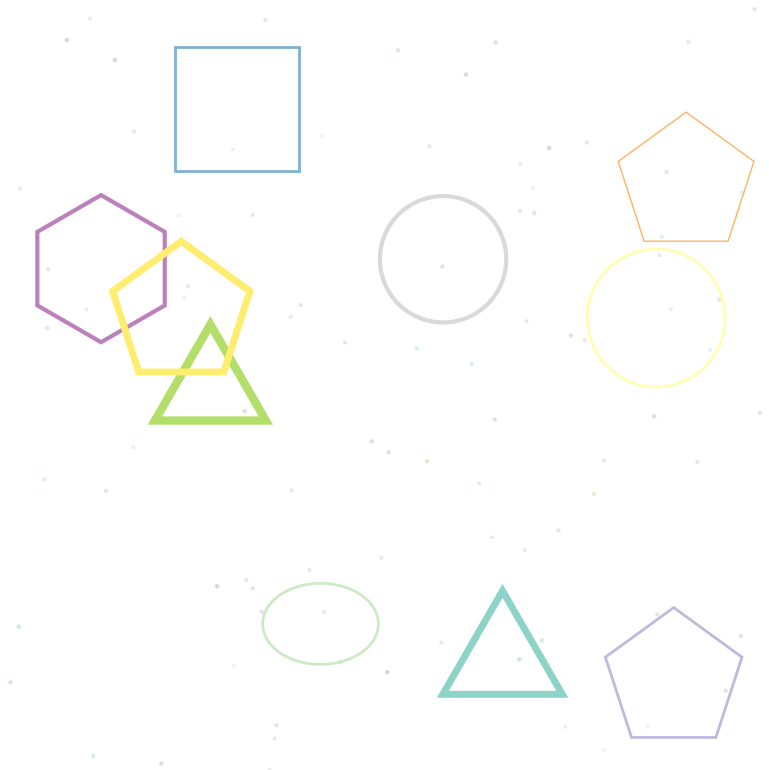[{"shape": "triangle", "thickness": 2.5, "radius": 0.45, "center": [0.653, 0.143]}, {"shape": "circle", "thickness": 1, "radius": 0.45, "center": [0.852, 0.587]}, {"shape": "pentagon", "thickness": 1, "radius": 0.47, "center": [0.875, 0.118]}, {"shape": "square", "thickness": 1, "radius": 0.4, "center": [0.308, 0.858]}, {"shape": "pentagon", "thickness": 0.5, "radius": 0.46, "center": [0.891, 0.762]}, {"shape": "triangle", "thickness": 3, "radius": 0.42, "center": [0.273, 0.495]}, {"shape": "circle", "thickness": 1.5, "radius": 0.41, "center": [0.575, 0.663]}, {"shape": "hexagon", "thickness": 1.5, "radius": 0.48, "center": [0.131, 0.651]}, {"shape": "oval", "thickness": 1, "radius": 0.38, "center": [0.416, 0.19]}, {"shape": "pentagon", "thickness": 2.5, "radius": 0.47, "center": [0.235, 0.593]}]